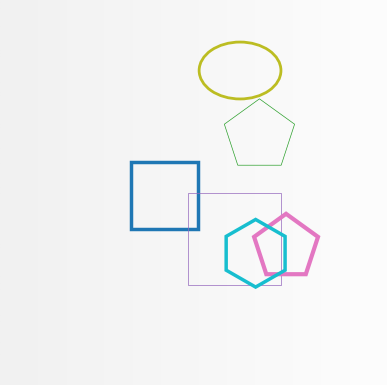[{"shape": "square", "thickness": 2.5, "radius": 0.43, "center": [0.425, 0.492]}, {"shape": "pentagon", "thickness": 0.5, "radius": 0.48, "center": [0.67, 0.648]}, {"shape": "square", "thickness": 0.5, "radius": 0.6, "center": [0.605, 0.379]}, {"shape": "pentagon", "thickness": 3, "radius": 0.43, "center": [0.738, 0.358]}, {"shape": "oval", "thickness": 2, "radius": 0.53, "center": [0.619, 0.817]}, {"shape": "hexagon", "thickness": 2.5, "radius": 0.44, "center": [0.66, 0.342]}]